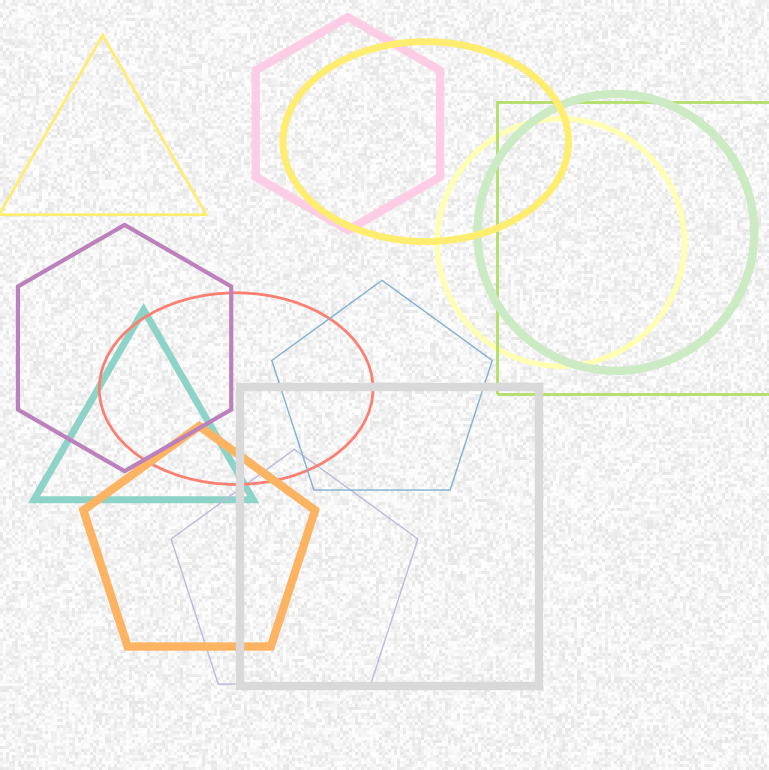[{"shape": "triangle", "thickness": 2.5, "radius": 0.82, "center": [0.187, 0.433]}, {"shape": "circle", "thickness": 2, "radius": 0.8, "center": [0.728, 0.685]}, {"shape": "pentagon", "thickness": 0.5, "radius": 0.84, "center": [0.382, 0.248]}, {"shape": "oval", "thickness": 1, "radius": 0.89, "center": [0.307, 0.495]}, {"shape": "pentagon", "thickness": 0.5, "radius": 0.75, "center": [0.496, 0.485]}, {"shape": "pentagon", "thickness": 3, "radius": 0.79, "center": [0.259, 0.288]}, {"shape": "square", "thickness": 1, "radius": 0.95, "center": [0.836, 0.678]}, {"shape": "hexagon", "thickness": 3, "radius": 0.69, "center": [0.452, 0.839]}, {"shape": "square", "thickness": 3, "radius": 0.97, "center": [0.506, 0.303]}, {"shape": "hexagon", "thickness": 1.5, "radius": 0.8, "center": [0.162, 0.548]}, {"shape": "circle", "thickness": 3, "radius": 0.9, "center": [0.8, 0.698]}, {"shape": "oval", "thickness": 2.5, "radius": 0.93, "center": [0.553, 0.816]}, {"shape": "triangle", "thickness": 1, "radius": 0.78, "center": [0.133, 0.799]}]